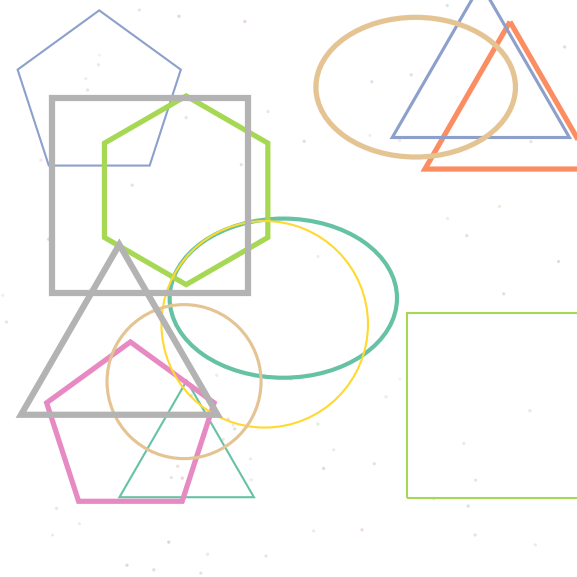[{"shape": "triangle", "thickness": 1, "radius": 0.67, "center": [0.323, 0.205]}, {"shape": "oval", "thickness": 2, "radius": 0.98, "center": [0.491, 0.483]}, {"shape": "triangle", "thickness": 2.5, "radius": 0.85, "center": [0.883, 0.791]}, {"shape": "pentagon", "thickness": 1, "radius": 0.74, "center": [0.172, 0.833]}, {"shape": "triangle", "thickness": 1.5, "radius": 0.89, "center": [0.833, 0.85]}, {"shape": "pentagon", "thickness": 2.5, "radius": 0.76, "center": [0.226, 0.255]}, {"shape": "hexagon", "thickness": 2.5, "radius": 0.82, "center": [0.322, 0.67]}, {"shape": "square", "thickness": 1, "radius": 0.8, "center": [0.866, 0.297]}, {"shape": "circle", "thickness": 1, "radius": 0.89, "center": [0.458, 0.438]}, {"shape": "circle", "thickness": 1.5, "radius": 0.67, "center": [0.319, 0.338]}, {"shape": "oval", "thickness": 2.5, "radius": 0.86, "center": [0.72, 0.848]}, {"shape": "triangle", "thickness": 3, "radius": 0.98, "center": [0.207, 0.379]}, {"shape": "square", "thickness": 3, "radius": 0.85, "center": [0.26, 0.661]}]